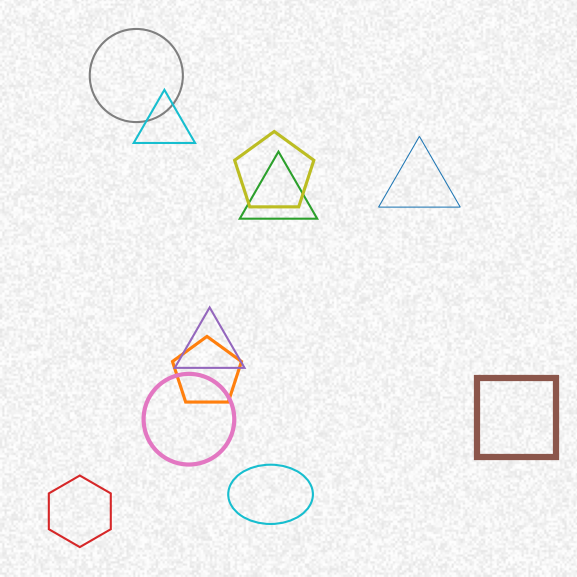[{"shape": "triangle", "thickness": 0.5, "radius": 0.41, "center": [0.726, 0.681]}, {"shape": "pentagon", "thickness": 1.5, "radius": 0.31, "center": [0.358, 0.354]}, {"shape": "triangle", "thickness": 1, "radius": 0.39, "center": [0.482, 0.659]}, {"shape": "hexagon", "thickness": 1, "radius": 0.31, "center": [0.138, 0.114]}, {"shape": "triangle", "thickness": 1, "radius": 0.35, "center": [0.363, 0.397]}, {"shape": "square", "thickness": 3, "radius": 0.34, "center": [0.894, 0.276]}, {"shape": "circle", "thickness": 2, "radius": 0.39, "center": [0.327, 0.273]}, {"shape": "circle", "thickness": 1, "radius": 0.4, "center": [0.236, 0.868]}, {"shape": "pentagon", "thickness": 1.5, "radius": 0.36, "center": [0.475, 0.699]}, {"shape": "triangle", "thickness": 1, "radius": 0.31, "center": [0.285, 0.782]}, {"shape": "oval", "thickness": 1, "radius": 0.37, "center": [0.469, 0.143]}]